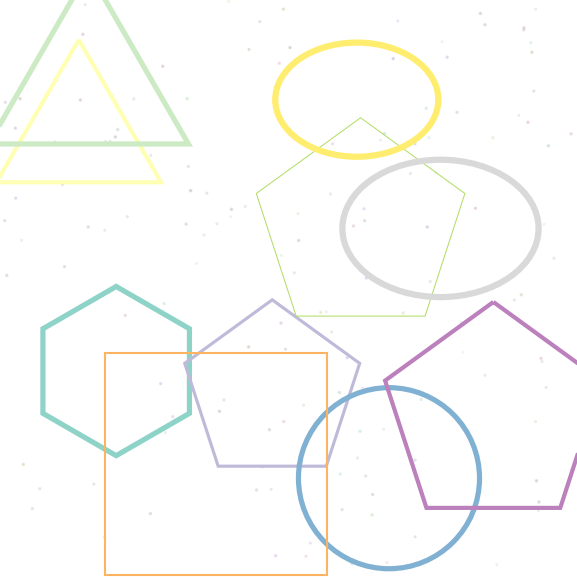[{"shape": "hexagon", "thickness": 2.5, "radius": 0.73, "center": [0.201, 0.357]}, {"shape": "triangle", "thickness": 2, "radius": 0.82, "center": [0.136, 0.766]}, {"shape": "pentagon", "thickness": 1.5, "radius": 0.8, "center": [0.471, 0.321]}, {"shape": "circle", "thickness": 2.5, "radius": 0.78, "center": [0.674, 0.171]}, {"shape": "square", "thickness": 1, "radius": 0.96, "center": [0.374, 0.196]}, {"shape": "pentagon", "thickness": 0.5, "radius": 0.95, "center": [0.624, 0.605]}, {"shape": "oval", "thickness": 3, "radius": 0.85, "center": [0.763, 0.604]}, {"shape": "pentagon", "thickness": 2, "radius": 0.99, "center": [0.854, 0.279]}, {"shape": "triangle", "thickness": 2.5, "radius": 1.0, "center": [0.153, 0.85]}, {"shape": "oval", "thickness": 3, "radius": 0.71, "center": [0.618, 0.827]}]